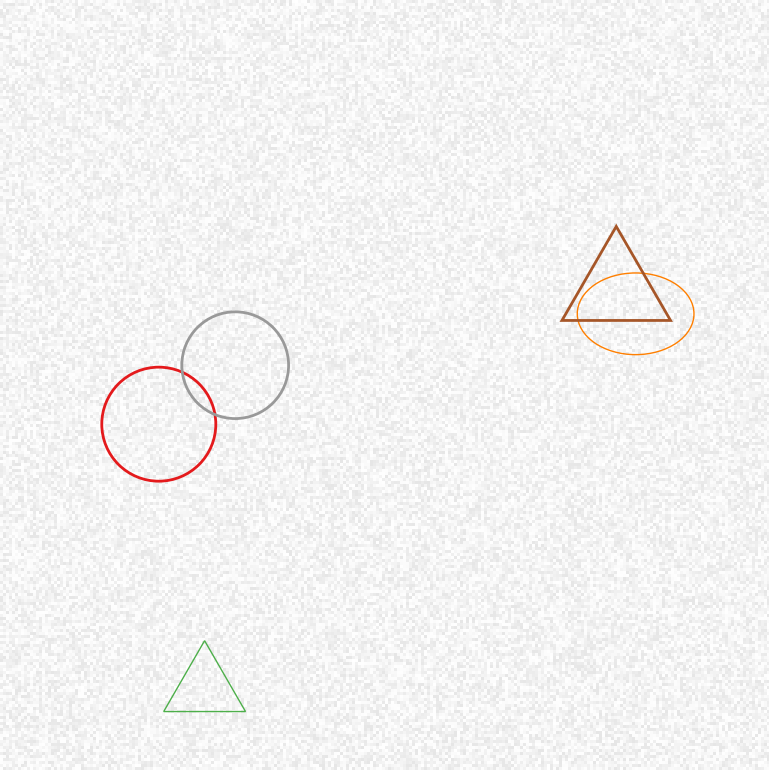[{"shape": "circle", "thickness": 1, "radius": 0.37, "center": [0.206, 0.449]}, {"shape": "triangle", "thickness": 0.5, "radius": 0.31, "center": [0.266, 0.107]}, {"shape": "oval", "thickness": 0.5, "radius": 0.38, "center": [0.825, 0.592]}, {"shape": "triangle", "thickness": 1, "radius": 0.41, "center": [0.8, 0.625]}, {"shape": "circle", "thickness": 1, "radius": 0.35, "center": [0.305, 0.526]}]